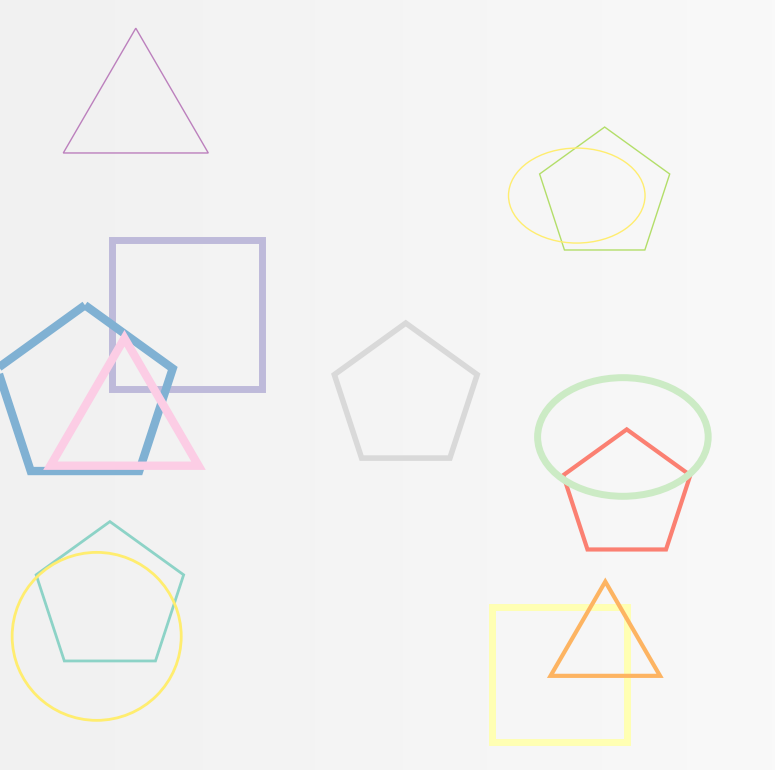[{"shape": "pentagon", "thickness": 1, "radius": 0.5, "center": [0.142, 0.223]}, {"shape": "square", "thickness": 2.5, "radius": 0.44, "center": [0.722, 0.124]}, {"shape": "square", "thickness": 2.5, "radius": 0.48, "center": [0.242, 0.592]}, {"shape": "pentagon", "thickness": 1.5, "radius": 0.43, "center": [0.809, 0.356]}, {"shape": "pentagon", "thickness": 3, "radius": 0.6, "center": [0.11, 0.485]}, {"shape": "triangle", "thickness": 1.5, "radius": 0.41, "center": [0.781, 0.163]}, {"shape": "pentagon", "thickness": 0.5, "radius": 0.44, "center": [0.78, 0.747]}, {"shape": "triangle", "thickness": 3, "radius": 0.55, "center": [0.161, 0.45]}, {"shape": "pentagon", "thickness": 2, "radius": 0.48, "center": [0.524, 0.483]}, {"shape": "triangle", "thickness": 0.5, "radius": 0.54, "center": [0.175, 0.855]}, {"shape": "oval", "thickness": 2.5, "radius": 0.55, "center": [0.804, 0.432]}, {"shape": "circle", "thickness": 1, "radius": 0.55, "center": [0.125, 0.174]}, {"shape": "oval", "thickness": 0.5, "radius": 0.44, "center": [0.744, 0.746]}]